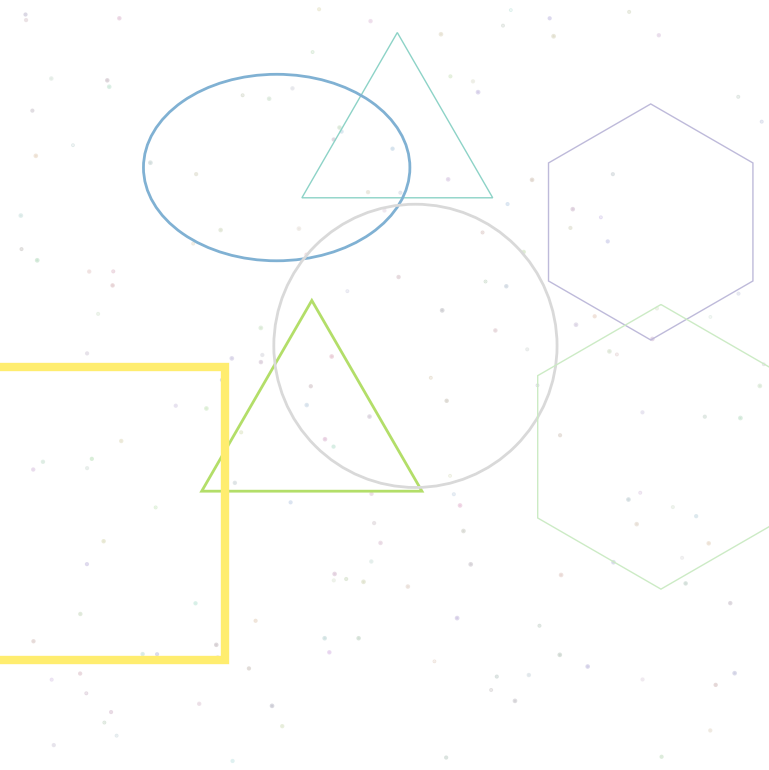[{"shape": "triangle", "thickness": 0.5, "radius": 0.72, "center": [0.516, 0.815]}, {"shape": "hexagon", "thickness": 0.5, "radius": 0.77, "center": [0.845, 0.712]}, {"shape": "oval", "thickness": 1, "radius": 0.86, "center": [0.359, 0.782]}, {"shape": "triangle", "thickness": 1, "radius": 0.83, "center": [0.405, 0.445]}, {"shape": "circle", "thickness": 1, "radius": 0.92, "center": [0.54, 0.551]}, {"shape": "hexagon", "thickness": 0.5, "radius": 0.92, "center": [0.858, 0.42]}, {"shape": "square", "thickness": 3, "radius": 0.95, "center": [0.102, 0.333]}]